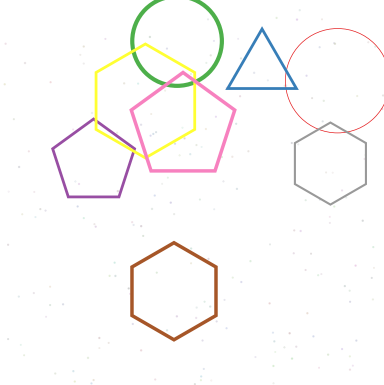[{"shape": "circle", "thickness": 0.5, "radius": 0.68, "center": [0.877, 0.79]}, {"shape": "triangle", "thickness": 2, "radius": 0.52, "center": [0.681, 0.822]}, {"shape": "circle", "thickness": 3, "radius": 0.58, "center": [0.46, 0.893]}, {"shape": "pentagon", "thickness": 2, "radius": 0.56, "center": [0.243, 0.579]}, {"shape": "hexagon", "thickness": 2, "radius": 0.74, "center": [0.378, 0.738]}, {"shape": "hexagon", "thickness": 2.5, "radius": 0.63, "center": [0.452, 0.243]}, {"shape": "pentagon", "thickness": 2.5, "radius": 0.71, "center": [0.475, 0.67]}, {"shape": "hexagon", "thickness": 1.5, "radius": 0.53, "center": [0.858, 0.575]}]